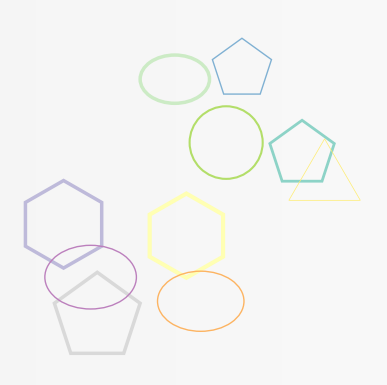[{"shape": "pentagon", "thickness": 2, "radius": 0.44, "center": [0.78, 0.6]}, {"shape": "hexagon", "thickness": 3, "radius": 0.55, "center": [0.481, 0.388]}, {"shape": "hexagon", "thickness": 2.5, "radius": 0.57, "center": [0.164, 0.417]}, {"shape": "pentagon", "thickness": 1, "radius": 0.4, "center": [0.624, 0.82]}, {"shape": "oval", "thickness": 1, "radius": 0.56, "center": [0.518, 0.218]}, {"shape": "circle", "thickness": 1.5, "radius": 0.47, "center": [0.584, 0.63]}, {"shape": "pentagon", "thickness": 2.5, "radius": 0.58, "center": [0.251, 0.176]}, {"shape": "oval", "thickness": 1, "radius": 0.59, "center": [0.234, 0.28]}, {"shape": "oval", "thickness": 2.5, "radius": 0.45, "center": [0.451, 0.794]}, {"shape": "triangle", "thickness": 0.5, "radius": 0.53, "center": [0.838, 0.533]}]